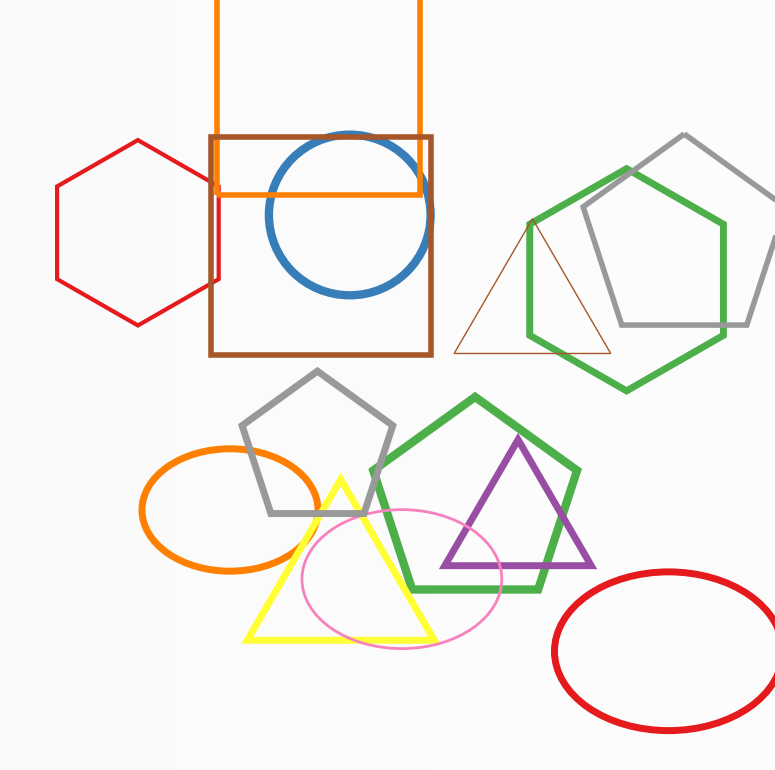[{"shape": "hexagon", "thickness": 1.5, "radius": 0.6, "center": [0.178, 0.698]}, {"shape": "oval", "thickness": 2.5, "radius": 0.74, "center": [0.863, 0.154]}, {"shape": "circle", "thickness": 3, "radius": 0.52, "center": [0.451, 0.721]}, {"shape": "hexagon", "thickness": 2.5, "radius": 0.72, "center": [0.809, 0.637]}, {"shape": "pentagon", "thickness": 3, "radius": 0.69, "center": [0.613, 0.346]}, {"shape": "triangle", "thickness": 2.5, "radius": 0.55, "center": [0.668, 0.32]}, {"shape": "square", "thickness": 2, "radius": 0.66, "center": [0.411, 0.877]}, {"shape": "oval", "thickness": 2.5, "radius": 0.57, "center": [0.297, 0.338]}, {"shape": "triangle", "thickness": 2.5, "radius": 0.7, "center": [0.44, 0.238]}, {"shape": "square", "thickness": 2, "radius": 0.71, "center": [0.414, 0.68]}, {"shape": "triangle", "thickness": 0.5, "radius": 0.58, "center": [0.687, 0.599]}, {"shape": "oval", "thickness": 1, "radius": 0.64, "center": [0.519, 0.248]}, {"shape": "pentagon", "thickness": 2.5, "radius": 0.51, "center": [0.41, 0.416]}, {"shape": "pentagon", "thickness": 2, "radius": 0.69, "center": [0.883, 0.689]}]